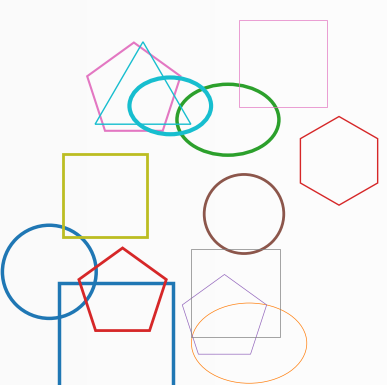[{"shape": "square", "thickness": 2.5, "radius": 0.74, "center": [0.299, 0.116]}, {"shape": "circle", "thickness": 2.5, "radius": 0.61, "center": [0.127, 0.294]}, {"shape": "oval", "thickness": 0.5, "radius": 0.74, "center": [0.643, 0.109]}, {"shape": "oval", "thickness": 2.5, "radius": 0.66, "center": [0.588, 0.689]}, {"shape": "pentagon", "thickness": 2, "radius": 0.59, "center": [0.316, 0.237]}, {"shape": "hexagon", "thickness": 1, "radius": 0.58, "center": [0.875, 0.582]}, {"shape": "pentagon", "thickness": 0.5, "radius": 0.57, "center": [0.579, 0.173]}, {"shape": "circle", "thickness": 2, "radius": 0.51, "center": [0.63, 0.444]}, {"shape": "pentagon", "thickness": 1.5, "radius": 0.63, "center": [0.345, 0.763]}, {"shape": "square", "thickness": 0.5, "radius": 0.57, "center": [0.729, 0.835]}, {"shape": "square", "thickness": 0.5, "radius": 0.57, "center": [0.608, 0.239]}, {"shape": "square", "thickness": 2, "radius": 0.54, "center": [0.271, 0.492]}, {"shape": "oval", "thickness": 3, "radius": 0.53, "center": [0.439, 0.725]}, {"shape": "triangle", "thickness": 1, "radius": 0.71, "center": [0.369, 0.749]}]